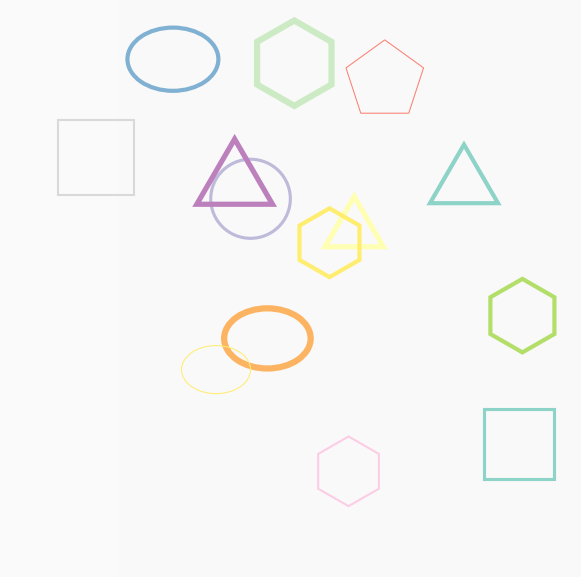[{"shape": "triangle", "thickness": 2, "radius": 0.34, "center": [0.798, 0.681]}, {"shape": "square", "thickness": 1.5, "radius": 0.3, "center": [0.893, 0.23]}, {"shape": "triangle", "thickness": 2.5, "radius": 0.29, "center": [0.609, 0.601]}, {"shape": "circle", "thickness": 1.5, "radius": 0.34, "center": [0.431, 0.655]}, {"shape": "pentagon", "thickness": 0.5, "radius": 0.35, "center": [0.662, 0.86]}, {"shape": "oval", "thickness": 2, "radius": 0.39, "center": [0.297, 0.897]}, {"shape": "oval", "thickness": 3, "radius": 0.37, "center": [0.46, 0.413]}, {"shape": "hexagon", "thickness": 2, "radius": 0.32, "center": [0.899, 0.453]}, {"shape": "hexagon", "thickness": 1, "radius": 0.3, "center": [0.6, 0.183]}, {"shape": "square", "thickness": 1, "radius": 0.32, "center": [0.165, 0.727]}, {"shape": "triangle", "thickness": 2.5, "radius": 0.38, "center": [0.404, 0.683]}, {"shape": "hexagon", "thickness": 3, "radius": 0.37, "center": [0.506, 0.89]}, {"shape": "hexagon", "thickness": 2, "radius": 0.3, "center": [0.567, 0.579]}, {"shape": "oval", "thickness": 0.5, "radius": 0.3, "center": [0.372, 0.359]}]